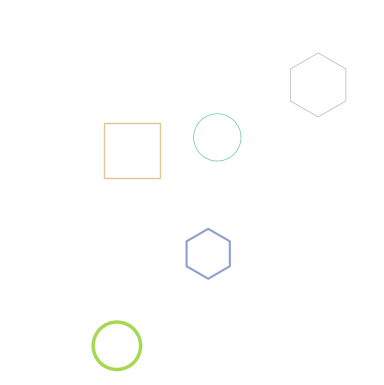[{"shape": "circle", "thickness": 0.5, "radius": 0.31, "center": [0.564, 0.643]}, {"shape": "hexagon", "thickness": 1.5, "radius": 0.32, "center": [0.541, 0.341]}, {"shape": "circle", "thickness": 2.5, "radius": 0.31, "center": [0.304, 0.102]}, {"shape": "square", "thickness": 1, "radius": 0.36, "center": [0.343, 0.608]}, {"shape": "hexagon", "thickness": 0.5, "radius": 0.42, "center": [0.826, 0.779]}]